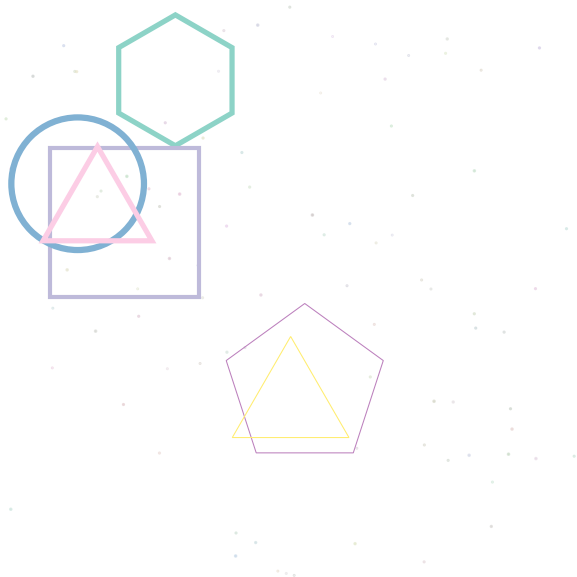[{"shape": "hexagon", "thickness": 2.5, "radius": 0.57, "center": [0.304, 0.86]}, {"shape": "square", "thickness": 2, "radius": 0.64, "center": [0.216, 0.614]}, {"shape": "circle", "thickness": 3, "radius": 0.57, "center": [0.134, 0.681]}, {"shape": "triangle", "thickness": 2.5, "radius": 0.54, "center": [0.169, 0.637]}, {"shape": "pentagon", "thickness": 0.5, "radius": 0.71, "center": [0.528, 0.331]}, {"shape": "triangle", "thickness": 0.5, "radius": 0.58, "center": [0.503, 0.3]}]